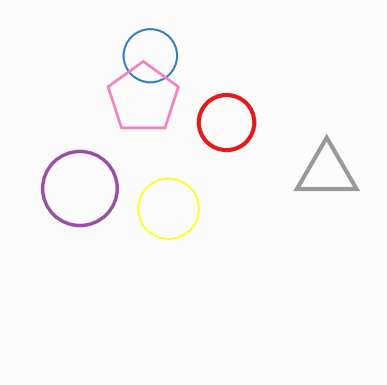[{"shape": "circle", "thickness": 3, "radius": 0.36, "center": [0.585, 0.682]}, {"shape": "circle", "thickness": 1.5, "radius": 0.35, "center": [0.388, 0.855]}, {"shape": "circle", "thickness": 2.5, "radius": 0.48, "center": [0.206, 0.51]}, {"shape": "circle", "thickness": 1.5, "radius": 0.39, "center": [0.435, 0.458]}, {"shape": "pentagon", "thickness": 2, "radius": 0.48, "center": [0.37, 0.745]}, {"shape": "triangle", "thickness": 3, "radius": 0.44, "center": [0.843, 0.554]}]